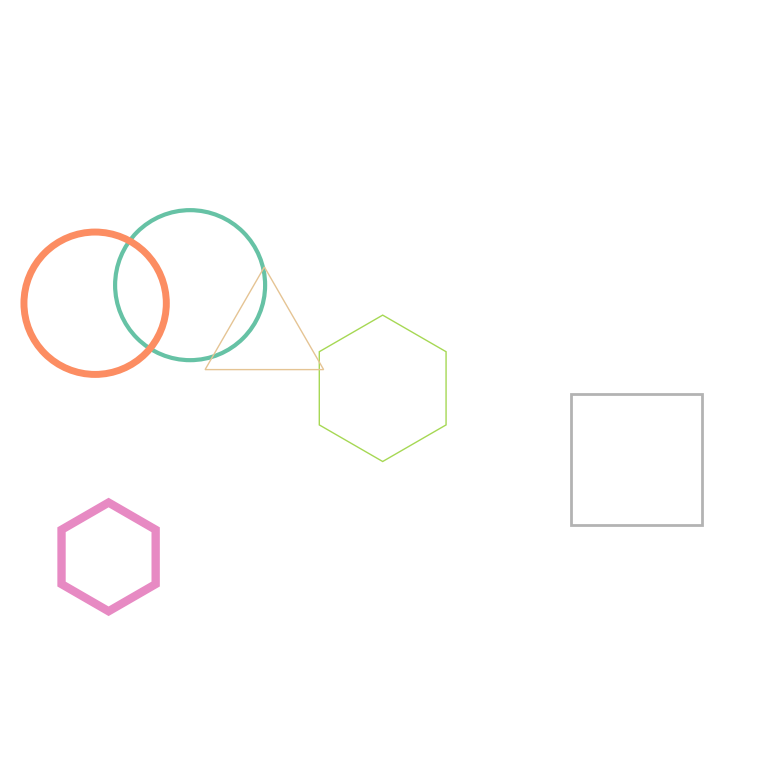[{"shape": "circle", "thickness": 1.5, "radius": 0.49, "center": [0.247, 0.63]}, {"shape": "circle", "thickness": 2.5, "radius": 0.46, "center": [0.124, 0.606]}, {"shape": "hexagon", "thickness": 3, "radius": 0.35, "center": [0.141, 0.277]}, {"shape": "hexagon", "thickness": 0.5, "radius": 0.48, "center": [0.497, 0.496]}, {"shape": "triangle", "thickness": 0.5, "radius": 0.44, "center": [0.343, 0.564]}, {"shape": "square", "thickness": 1, "radius": 0.42, "center": [0.827, 0.403]}]